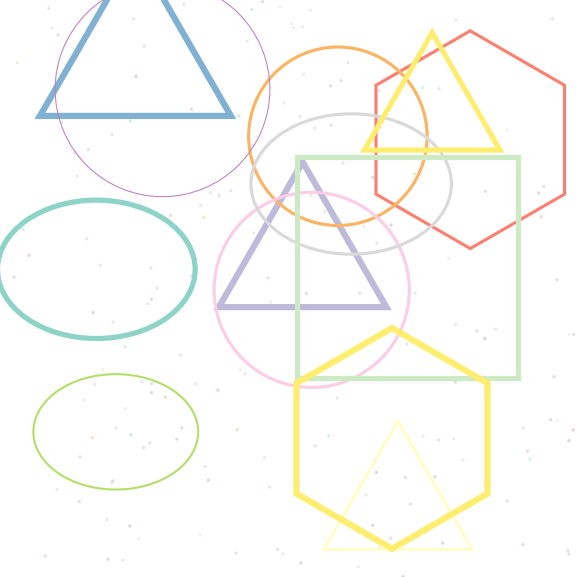[{"shape": "oval", "thickness": 2.5, "radius": 0.86, "center": [0.167, 0.533]}, {"shape": "triangle", "thickness": 1, "radius": 0.74, "center": [0.689, 0.122]}, {"shape": "triangle", "thickness": 3, "radius": 0.84, "center": [0.524, 0.551]}, {"shape": "hexagon", "thickness": 1.5, "radius": 0.94, "center": [0.814, 0.757]}, {"shape": "triangle", "thickness": 3, "radius": 0.95, "center": [0.235, 0.894]}, {"shape": "circle", "thickness": 1.5, "radius": 0.77, "center": [0.585, 0.763]}, {"shape": "oval", "thickness": 1, "radius": 0.71, "center": [0.2, 0.251]}, {"shape": "circle", "thickness": 1.5, "radius": 0.84, "center": [0.54, 0.497]}, {"shape": "oval", "thickness": 1.5, "radius": 0.87, "center": [0.608, 0.681]}, {"shape": "circle", "thickness": 0.5, "radius": 0.93, "center": [0.281, 0.845]}, {"shape": "square", "thickness": 2.5, "radius": 0.96, "center": [0.705, 0.537]}, {"shape": "triangle", "thickness": 2.5, "radius": 0.68, "center": [0.748, 0.807]}, {"shape": "hexagon", "thickness": 3, "radius": 0.96, "center": [0.679, 0.24]}]